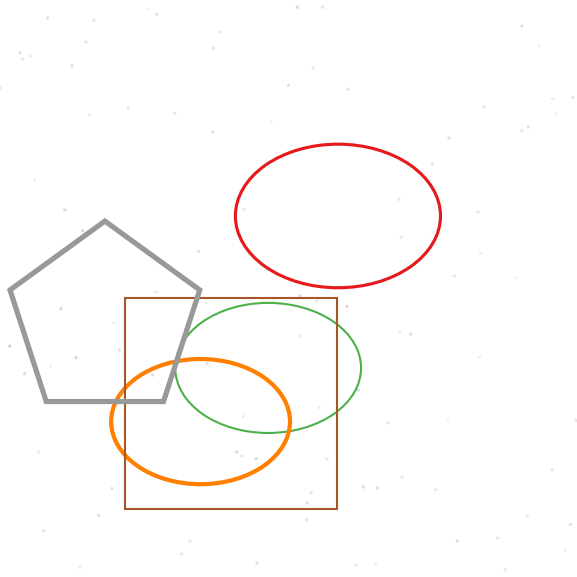[{"shape": "oval", "thickness": 1.5, "radius": 0.89, "center": [0.585, 0.625]}, {"shape": "oval", "thickness": 1, "radius": 0.8, "center": [0.464, 0.362]}, {"shape": "oval", "thickness": 2, "radius": 0.77, "center": [0.347, 0.269]}, {"shape": "square", "thickness": 1, "radius": 0.92, "center": [0.4, 0.301]}, {"shape": "pentagon", "thickness": 2.5, "radius": 0.86, "center": [0.182, 0.444]}]